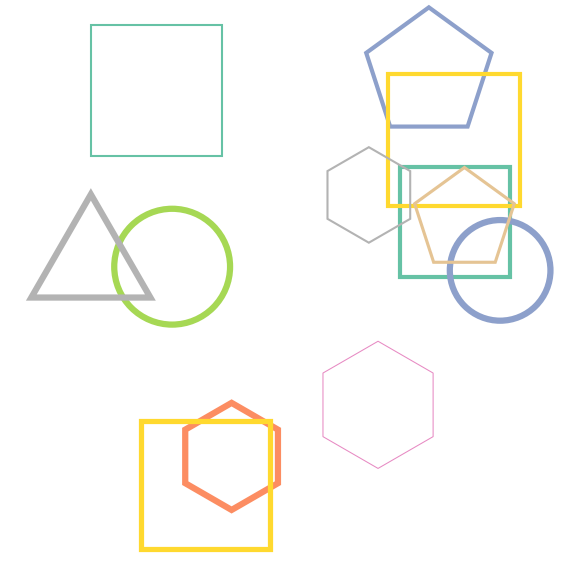[{"shape": "square", "thickness": 1, "radius": 0.57, "center": [0.272, 0.842]}, {"shape": "square", "thickness": 2, "radius": 0.47, "center": [0.787, 0.615]}, {"shape": "hexagon", "thickness": 3, "radius": 0.46, "center": [0.401, 0.209]}, {"shape": "pentagon", "thickness": 2, "radius": 0.57, "center": [0.743, 0.872]}, {"shape": "circle", "thickness": 3, "radius": 0.44, "center": [0.866, 0.531]}, {"shape": "hexagon", "thickness": 0.5, "radius": 0.55, "center": [0.655, 0.298]}, {"shape": "circle", "thickness": 3, "radius": 0.5, "center": [0.298, 0.537]}, {"shape": "square", "thickness": 2.5, "radius": 0.56, "center": [0.355, 0.159]}, {"shape": "square", "thickness": 2, "radius": 0.57, "center": [0.786, 0.757]}, {"shape": "pentagon", "thickness": 1.5, "radius": 0.45, "center": [0.804, 0.618]}, {"shape": "triangle", "thickness": 3, "radius": 0.6, "center": [0.157, 0.543]}, {"shape": "hexagon", "thickness": 1, "radius": 0.41, "center": [0.639, 0.662]}]